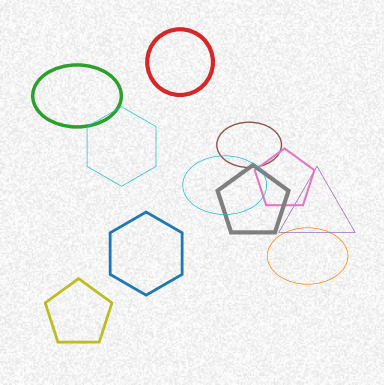[{"shape": "hexagon", "thickness": 2, "radius": 0.54, "center": [0.38, 0.341]}, {"shape": "oval", "thickness": 0.5, "radius": 0.52, "center": [0.799, 0.335]}, {"shape": "oval", "thickness": 2.5, "radius": 0.58, "center": [0.2, 0.751]}, {"shape": "circle", "thickness": 3, "radius": 0.43, "center": [0.468, 0.839]}, {"shape": "triangle", "thickness": 0.5, "radius": 0.57, "center": [0.823, 0.453]}, {"shape": "oval", "thickness": 1, "radius": 0.42, "center": [0.647, 0.624]}, {"shape": "pentagon", "thickness": 1.5, "radius": 0.41, "center": [0.739, 0.533]}, {"shape": "pentagon", "thickness": 3, "radius": 0.48, "center": [0.657, 0.475]}, {"shape": "pentagon", "thickness": 2, "radius": 0.46, "center": [0.204, 0.185]}, {"shape": "hexagon", "thickness": 0.5, "radius": 0.52, "center": [0.316, 0.619]}, {"shape": "oval", "thickness": 0.5, "radius": 0.54, "center": [0.584, 0.519]}]